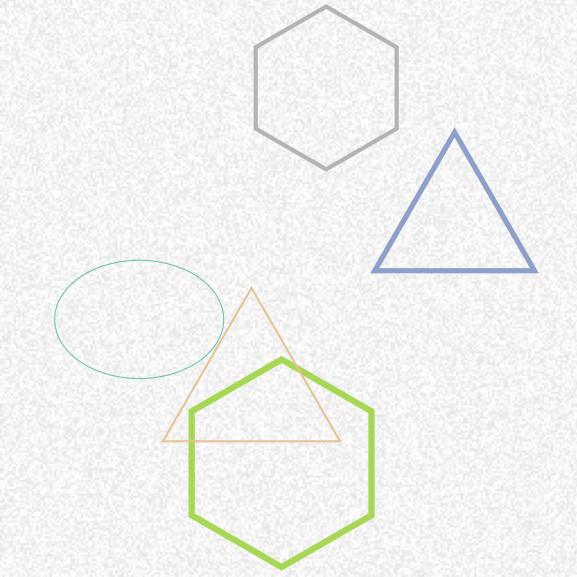[{"shape": "oval", "thickness": 0.5, "radius": 0.73, "center": [0.241, 0.446]}, {"shape": "triangle", "thickness": 2.5, "radius": 0.8, "center": [0.787, 0.61]}, {"shape": "hexagon", "thickness": 3, "radius": 0.9, "center": [0.488, 0.197]}, {"shape": "triangle", "thickness": 1, "radius": 0.89, "center": [0.435, 0.324]}, {"shape": "hexagon", "thickness": 2, "radius": 0.7, "center": [0.565, 0.847]}]